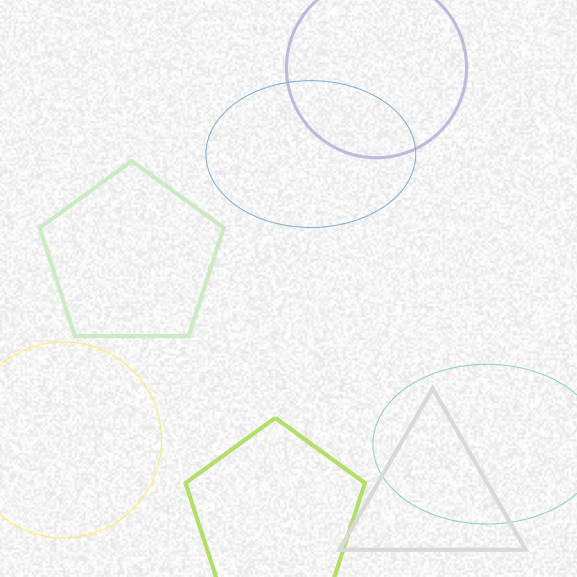[{"shape": "oval", "thickness": 0.5, "radius": 0.99, "center": [0.843, 0.23]}, {"shape": "circle", "thickness": 1.5, "radius": 0.78, "center": [0.652, 0.882]}, {"shape": "oval", "thickness": 0.5, "radius": 0.91, "center": [0.538, 0.732]}, {"shape": "pentagon", "thickness": 2, "radius": 0.82, "center": [0.477, 0.112]}, {"shape": "triangle", "thickness": 2, "radius": 0.93, "center": [0.749, 0.14]}, {"shape": "pentagon", "thickness": 2, "radius": 0.84, "center": [0.228, 0.553]}, {"shape": "circle", "thickness": 0.5, "radius": 0.85, "center": [0.11, 0.237]}]